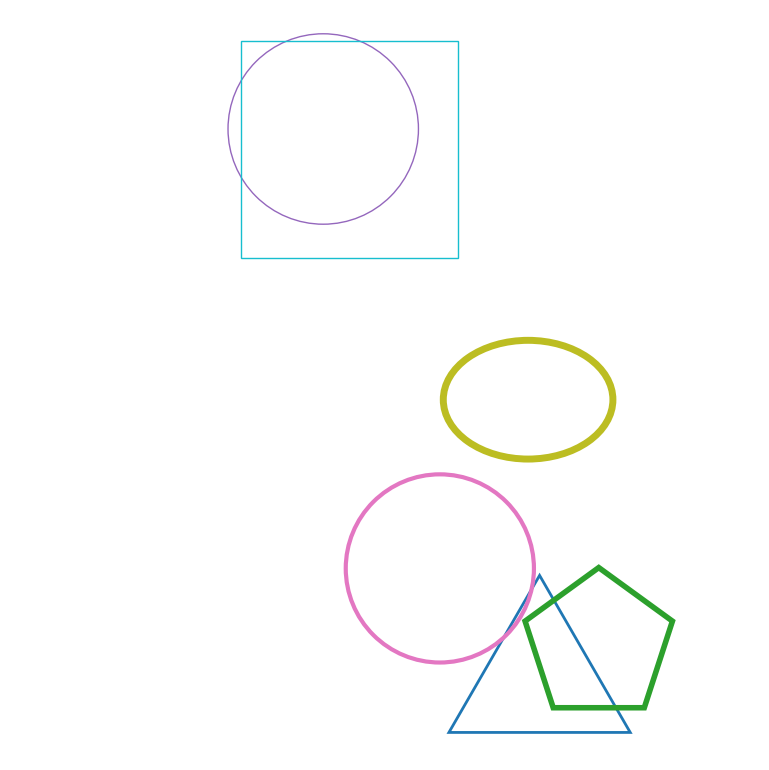[{"shape": "triangle", "thickness": 1, "radius": 0.68, "center": [0.701, 0.117]}, {"shape": "pentagon", "thickness": 2, "radius": 0.5, "center": [0.778, 0.162]}, {"shape": "circle", "thickness": 0.5, "radius": 0.62, "center": [0.42, 0.832]}, {"shape": "circle", "thickness": 1.5, "radius": 0.61, "center": [0.571, 0.262]}, {"shape": "oval", "thickness": 2.5, "radius": 0.55, "center": [0.686, 0.481]}, {"shape": "square", "thickness": 0.5, "radius": 0.7, "center": [0.454, 0.806]}]